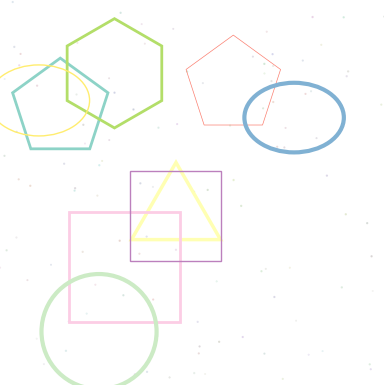[{"shape": "pentagon", "thickness": 2, "radius": 0.65, "center": [0.157, 0.719]}, {"shape": "triangle", "thickness": 2.5, "radius": 0.67, "center": [0.457, 0.444]}, {"shape": "pentagon", "thickness": 0.5, "radius": 0.65, "center": [0.606, 0.78]}, {"shape": "oval", "thickness": 3, "radius": 0.65, "center": [0.764, 0.695]}, {"shape": "hexagon", "thickness": 2, "radius": 0.71, "center": [0.297, 0.81]}, {"shape": "square", "thickness": 2, "radius": 0.72, "center": [0.323, 0.307]}, {"shape": "square", "thickness": 1, "radius": 0.59, "center": [0.456, 0.439]}, {"shape": "circle", "thickness": 3, "radius": 0.75, "center": [0.257, 0.139]}, {"shape": "oval", "thickness": 1, "radius": 0.66, "center": [0.101, 0.739]}]